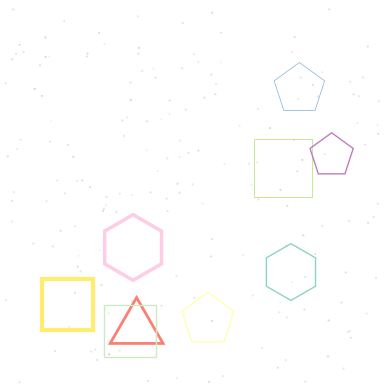[{"shape": "hexagon", "thickness": 1, "radius": 0.37, "center": [0.756, 0.293]}, {"shape": "pentagon", "thickness": 1, "radius": 0.35, "center": [0.54, 0.169]}, {"shape": "triangle", "thickness": 2, "radius": 0.4, "center": [0.355, 0.148]}, {"shape": "pentagon", "thickness": 0.5, "radius": 0.34, "center": [0.778, 0.769]}, {"shape": "square", "thickness": 0.5, "radius": 0.38, "center": [0.735, 0.563]}, {"shape": "hexagon", "thickness": 2.5, "radius": 0.43, "center": [0.346, 0.357]}, {"shape": "pentagon", "thickness": 1, "radius": 0.29, "center": [0.861, 0.596]}, {"shape": "square", "thickness": 1, "radius": 0.34, "center": [0.338, 0.141]}, {"shape": "square", "thickness": 3, "radius": 0.33, "center": [0.175, 0.208]}]